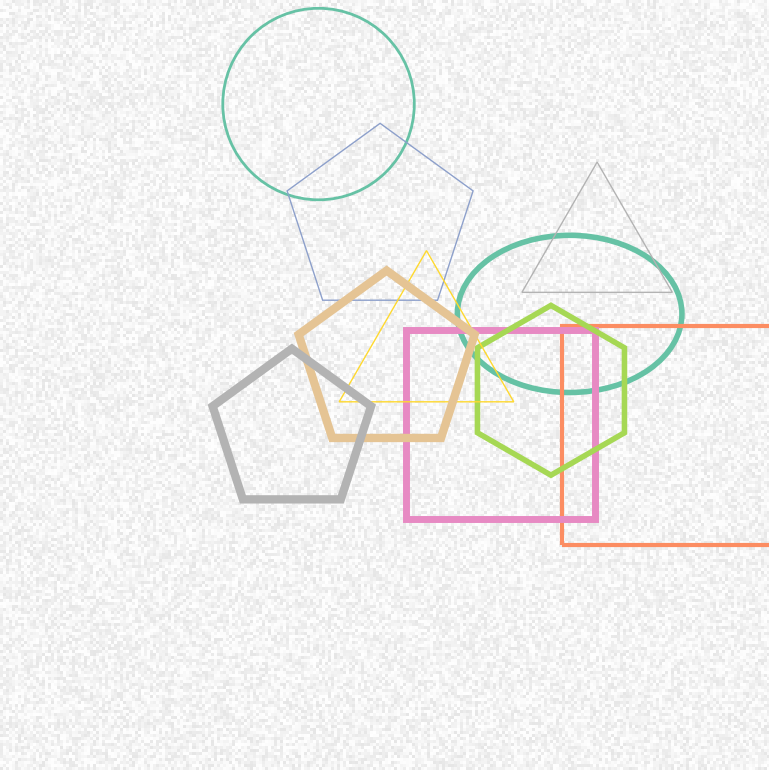[{"shape": "circle", "thickness": 1, "radius": 0.62, "center": [0.414, 0.865]}, {"shape": "oval", "thickness": 2, "radius": 0.73, "center": [0.74, 0.592]}, {"shape": "square", "thickness": 1.5, "radius": 0.71, "center": [0.871, 0.435]}, {"shape": "pentagon", "thickness": 0.5, "radius": 0.63, "center": [0.494, 0.713]}, {"shape": "square", "thickness": 2.5, "radius": 0.61, "center": [0.65, 0.449]}, {"shape": "hexagon", "thickness": 2, "radius": 0.55, "center": [0.716, 0.493]}, {"shape": "triangle", "thickness": 0.5, "radius": 0.65, "center": [0.554, 0.544]}, {"shape": "pentagon", "thickness": 3, "radius": 0.6, "center": [0.502, 0.528]}, {"shape": "triangle", "thickness": 0.5, "radius": 0.56, "center": [0.775, 0.677]}, {"shape": "pentagon", "thickness": 3, "radius": 0.54, "center": [0.379, 0.439]}]